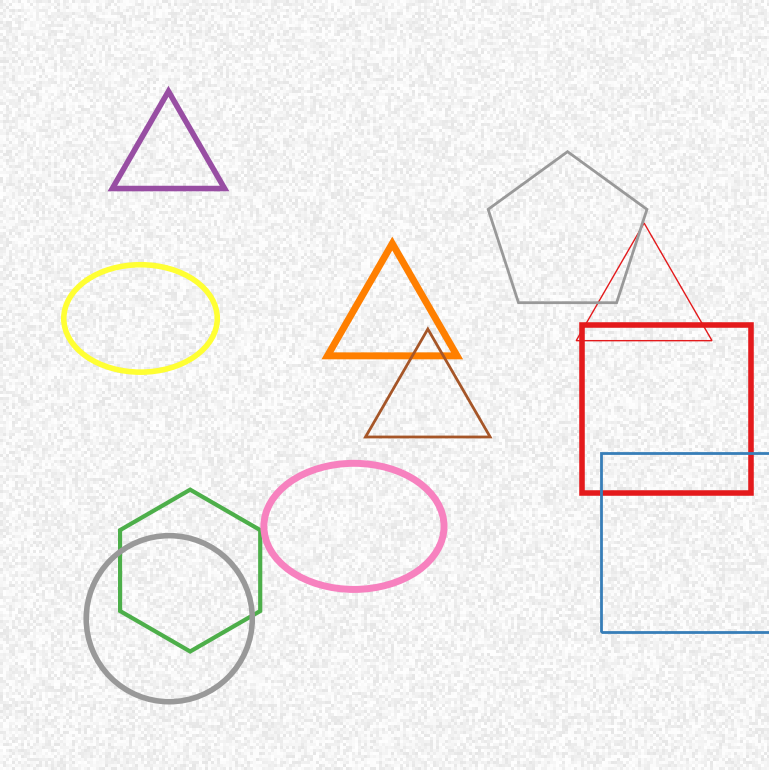[{"shape": "triangle", "thickness": 0.5, "radius": 0.51, "center": [0.837, 0.608]}, {"shape": "square", "thickness": 2, "radius": 0.55, "center": [0.866, 0.469]}, {"shape": "square", "thickness": 1, "radius": 0.58, "center": [0.896, 0.295]}, {"shape": "hexagon", "thickness": 1.5, "radius": 0.53, "center": [0.247, 0.259]}, {"shape": "triangle", "thickness": 2, "radius": 0.42, "center": [0.219, 0.797]}, {"shape": "triangle", "thickness": 2.5, "radius": 0.49, "center": [0.509, 0.586]}, {"shape": "oval", "thickness": 2, "radius": 0.5, "center": [0.182, 0.586]}, {"shape": "triangle", "thickness": 1, "radius": 0.47, "center": [0.556, 0.479]}, {"shape": "oval", "thickness": 2.5, "radius": 0.58, "center": [0.46, 0.316]}, {"shape": "pentagon", "thickness": 1, "radius": 0.54, "center": [0.737, 0.695]}, {"shape": "circle", "thickness": 2, "radius": 0.54, "center": [0.22, 0.197]}]